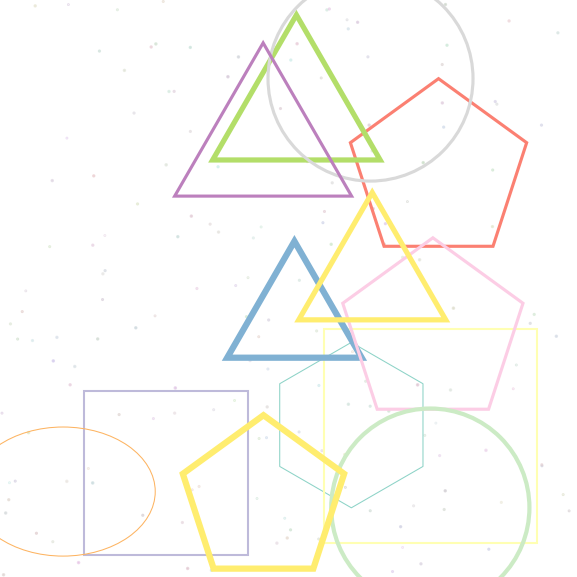[{"shape": "hexagon", "thickness": 0.5, "radius": 0.72, "center": [0.608, 0.263]}, {"shape": "square", "thickness": 1, "radius": 0.92, "center": [0.746, 0.244]}, {"shape": "square", "thickness": 1, "radius": 0.71, "center": [0.287, 0.18]}, {"shape": "pentagon", "thickness": 1.5, "radius": 0.8, "center": [0.759, 0.702]}, {"shape": "triangle", "thickness": 3, "radius": 0.67, "center": [0.51, 0.447]}, {"shape": "oval", "thickness": 0.5, "radius": 0.8, "center": [0.109, 0.148]}, {"shape": "triangle", "thickness": 2.5, "radius": 0.84, "center": [0.513, 0.806]}, {"shape": "pentagon", "thickness": 1.5, "radius": 0.82, "center": [0.75, 0.423]}, {"shape": "circle", "thickness": 1.5, "radius": 0.89, "center": [0.642, 0.863]}, {"shape": "triangle", "thickness": 1.5, "radius": 0.88, "center": [0.456, 0.748]}, {"shape": "circle", "thickness": 2, "radius": 0.86, "center": [0.745, 0.12]}, {"shape": "pentagon", "thickness": 3, "radius": 0.73, "center": [0.456, 0.133]}, {"shape": "triangle", "thickness": 2.5, "radius": 0.73, "center": [0.645, 0.519]}]